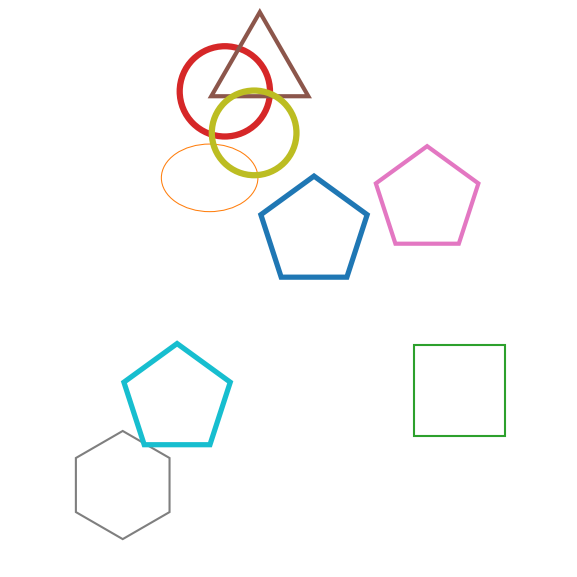[{"shape": "pentagon", "thickness": 2.5, "radius": 0.48, "center": [0.544, 0.597]}, {"shape": "oval", "thickness": 0.5, "radius": 0.42, "center": [0.363, 0.691]}, {"shape": "square", "thickness": 1, "radius": 0.39, "center": [0.795, 0.323]}, {"shape": "circle", "thickness": 3, "radius": 0.39, "center": [0.389, 0.841]}, {"shape": "triangle", "thickness": 2, "radius": 0.49, "center": [0.45, 0.881]}, {"shape": "pentagon", "thickness": 2, "radius": 0.47, "center": [0.74, 0.653]}, {"shape": "hexagon", "thickness": 1, "radius": 0.47, "center": [0.212, 0.159]}, {"shape": "circle", "thickness": 3, "radius": 0.37, "center": [0.44, 0.769]}, {"shape": "pentagon", "thickness": 2.5, "radius": 0.48, "center": [0.307, 0.307]}]